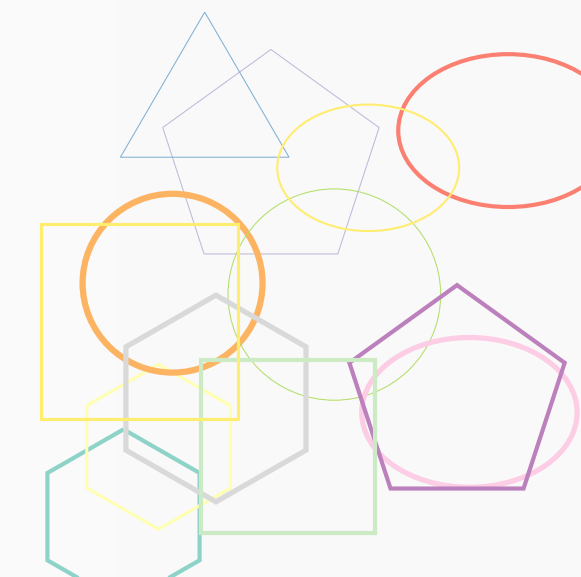[{"shape": "hexagon", "thickness": 2, "radius": 0.76, "center": [0.212, 0.105]}, {"shape": "hexagon", "thickness": 1.5, "radius": 0.71, "center": [0.273, 0.225]}, {"shape": "pentagon", "thickness": 0.5, "radius": 0.98, "center": [0.466, 0.718]}, {"shape": "oval", "thickness": 2, "radius": 0.95, "center": [0.874, 0.773]}, {"shape": "triangle", "thickness": 0.5, "radius": 0.84, "center": [0.352, 0.811]}, {"shape": "circle", "thickness": 3, "radius": 0.77, "center": [0.297, 0.509]}, {"shape": "circle", "thickness": 0.5, "radius": 0.91, "center": [0.575, 0.489]}, {"shape": "oval", "thickness": 2.5, "radius": 0.93, "center": [0.808, 0.285]}, {"shape": "hexagon", "thickness": 2.5, "radius": 0.89, "center": [0.372, 0.309]}, {"shape": "pentagon", "thickness": 2, "radius": 0.97, "center": [0.786, 0.311]}, {"shape": "square", "thickness": 2, "radius": 0.75, "center": [0.495, 0.226]}, {"shape": "oval", "thickness": 1, "radius": 0.78, "center": [0.634, 0.709]}, {"shape": "square", "thickness": 1.5, "radius": 0.85, "center": [0.241, 0.443]}]